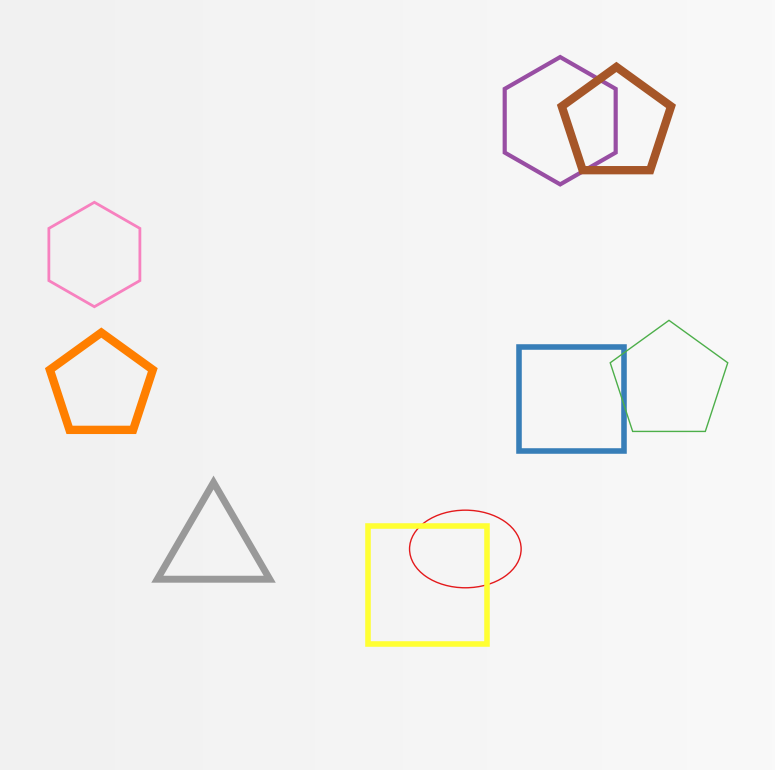[{"shape": "oval", "thickness": 0.5, "radius": 0.36, "center": [0.6, 0.287]}, {"shape": "square", "thickness": 2, "radius": 0.34, "center": [0.737, 0.482]}, {"shape": "pentagon", "thickness": 0.5, "radius": 0.4, "center": [0.863, 0.504]}, {"shape": "hexagon", "thickness": 1.5, "radius": 0.41, "center": [0.723, 0.843]}, {"shape": "pentagon", "thickness": 3, "radius": 0.35, "center": [0.131, 0.498]}, {"shape": "square", "thickness": 2, "radius": 0.38, "center": [0.551, 0.24]}, {"shape": "pentagon", "thickness": 3, "radius": 0.37, "center": [0.795, 0.839]}, {"shape": "hexagon", "thickness": 1, "radius": 0.34, "center": [0.122, 0.669]}, {"shape": "triangle", "thickness": 2.5, "radius": 0.42, "center": [0.276, 0.29]}]